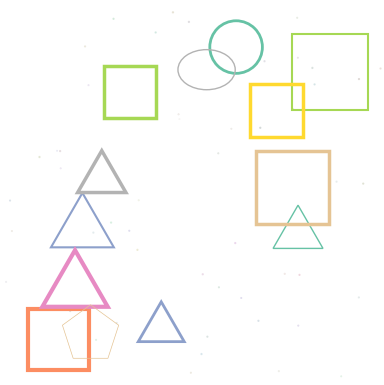[{"shape": "circle", "thickness": 2, "radius": 0.34, "center": [0.613, 0.878]}, {"shape": "triangle", "thickness": 1, "radius": 0.37, "center": [0.774, 0.392]}, {"shape": "square", "thickness": 3, "radius": 0.4, "center": [0.153, 0.118]}, {"shape": "triangle", "thickness": 2, "radius": 0.34, "center": [0.419, 0.147]}, {"shape": "triangle", "thickness": 1.5, "radius": 0.47, "center": [0.214, 0.405]}, {"shape": "triangle", "thickness": 3, "radius": 0.49, "center": [0.195, 0.252]}, {"shape": "square", "thickness": 2.5, "radius": 0.34, "center": [0.338, 0.762]}, {"shape": "square", "thickness": 1.5, "radius": 0.49, "center": [0.857, 0.812]}, {"shape": "square", "thickness": 2.5, "radius": 0.35, "center": [0.719, 0.713]}, {"shape": "pentagon", "thickness": 0.5, "radius": 0.38, "center": [0.235, 0.132]}, {"shape": "square", "thickness": 2.5, "radius": 0.47, "center": [0.759, 0.513]}, {"shape": "oval", "thickness": 1, "radius": 0.37, "center": [0.537, 0.819]}, {"shape": "triangle", "thickness": 2.5, "radius": 0.36, "center": [0.264, 0.536]}]